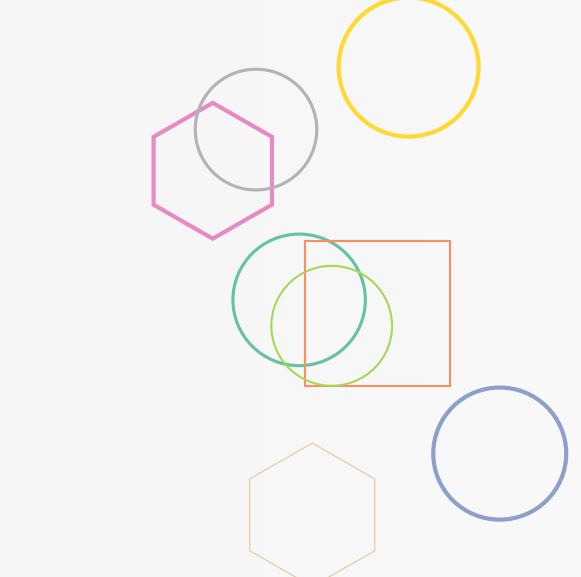[{"shape": "circle", "thickness": 1.5, "radius": 0.57, "center": [0.515, 0.48]}, {"shape": "square", "thickness": 1, "radius": 0.62, "center": [0.65, 0.456]}, {"shape": "circle", "thickness": 2, "radius": 0.57, "center": [0.86, 0.214]}, {"shape": "hexagon", "thickness": 2, "radius": 0.59, "center": [0.366, 0.703]}, {"shape": "circle", "thickness": 1, "radius": 0.52, "center": [0.571, 0.435]}, {"shape": "circle", "thickness": 2, "radius": 0.6, "center": [0.703, 0.883]}, {"shape": "hexagon", "thickness": 0.5, "radius": 0.62, "center": [0.537, 0.108]}, {"shape": "circle", "thickness": 1.5, "radius": 0.52, "center": [0.44, 0.775]}]